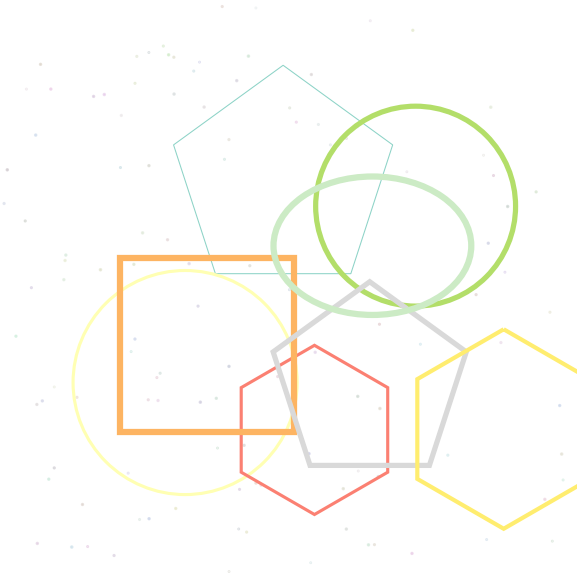[{"shape": "pentagon", "thickness": 0.5, "radius": 1.0, "center": [0.49, 0.687]}, {"shape": "circle", "thickness": 1.5, "radius": 0.97, "center": [0.321, 0.337]}, {"shape": "hexagon", "thickness": 1.5, "radius": 0.73, "center": [0.545, 0.255]}, {"shape": "square", "thickness": 3, "radius": 0.75, "center": [0.358, 0.402]}, {"shape": "circle", "thickness": 2.5, "radius": 0.87, "center": [0.72, 0.642]}, {"shape": "pentagon", "thickness": 2.5, "radius": 0.88, "center": [0.64, 0.335]}, {"shape": "oval", "thickness": 3, "radius": 0.86, "center": [0.645, 0.574]}, {"shape": "hexagon", "thickness": 2, "radius": 0.86, "center": [0.872, 0.256]}]